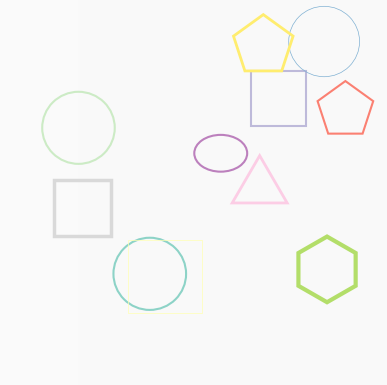[{"shape": "circle", "thickness": 1.5, "radius": 0.47, "center": [0.387, 0.289]}, {"shape": "square", "thickness": 0.5, "radius": 0.48, "center": [0.426, 0.281]}, {"shape": "square", "thickness": 1.5, "radius": 0.35, "center": [0.718, 0.744]}, {"shape": "pentagon", "thickness": 1.5, "radius": 0.38, "center": [0.891, 0.714]}, {"shape": "circle", "thickness": 0.5, "radius": 0.46, "center": [0.837, 0.892]}, {"shape": "hexagon", "thickness": 3, "radius": 0.43, "center": [0.844, 0.3]}, {"shape": "triangle", "thickness": 2, "radius": 0.41, "center": [0.67, 0.514]}, {"shape": "square", "thickness": 2.5, "radius": 0.37, "center": [0.213, 0.459]}, {"shape": "oval", "thickness": 1.5, "radius": 0.34, "center": [0.57, 0.602]}, {"shape": "circle", "thickness": 1.5, "radius": 0.47, "center": [0.203, 0.668]}, {"shape": "pentagon", "thickness": 2, "radius": 0.4, "center": [0.679, 0.881]}]